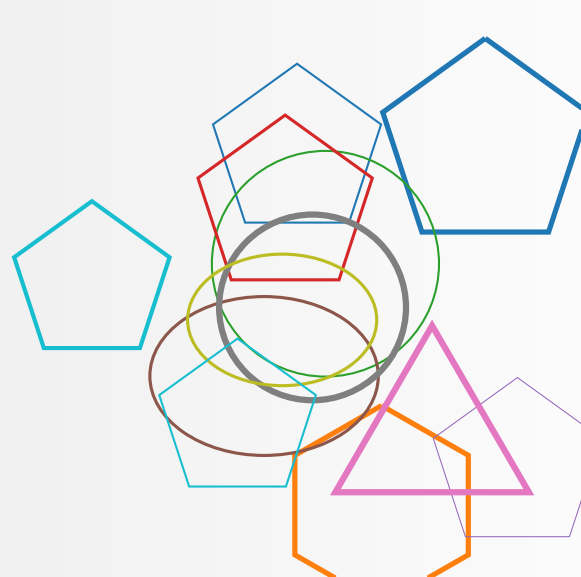[{"shape": "pentagon", "thickness": 1, "radius": 0.76, "center": [0.511, 0.737]}, {"shape": "pentagon", "thickness": 2.5, "radius": 0.93, "center": [0.835, 0.747]}, {"shape": "hexagon", "thickness": 2.5, "radius": 0.86, "center": [0.656, 0.125]}, {"shape": "circle", "thickness": 1, "radius": 0.98, "center": [0.56, 0.542]}, {"shape": "pentagon", "thickness": 1.5, "radius": 0.79, "center": [0.491, 0.642]}, {"shape": "pentagon", "thickness": 0.5, "radius": 0.76, "center": [0.89, 0.193]}, {"shape": "oval", "thickness": 1.5, "radius": 0.98, "center": [0.454, 0.348]}, {"shape": "triangle", "thickness": 3, "radius": 0.96, "center": [0.743, 0.243]}, {"shape": "circle", "thickness": 3, "radius": 0.8, "center": [0.538, 0.467]}, {"shape": "oval", "thickness": 1.5, "radius": 0.81, "center": [0.485, 0.445]}, {"shape": "pentagon", "thickness": 2, "radius": 0.7, "center": [0.158, 0.51]}, {"shape": "pentagon", "thickness": 1, "radius": 0.71, "center": [0.409, 0.271]}]